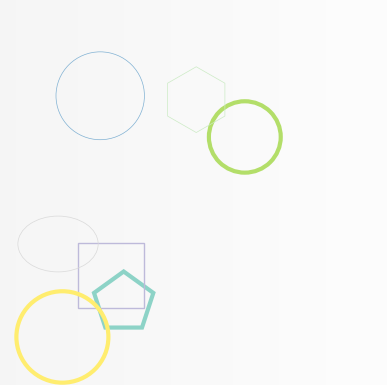[{"shape": "pentagon", "thickness": 3, "radius": 0.4, "center": [0.319, 0.214]}, {"shape": "square", "thickness": 1, "radius": 0.42, "center": [0.286, 0.284]}, {"shape": "circle", "thickness": 0.5, "radius": 0.57, "center": [0.259, 0.751]}, {"shape": "circle", "thickness": 3, "radius": 0.46, "center": [0.632, 0.644]}, {"shape": "oval", "thickness": 0.5, "radius": 0.52, "center": [0.15, 0.366]}, {"shape": "hexagon", "thickness": 0.5, "radius": 0.43, "center": [0.506, 0.741]}, {"shape": "circle", "thickness": 3, "radius": 0.59, "center": [0.161, 0.125]}]